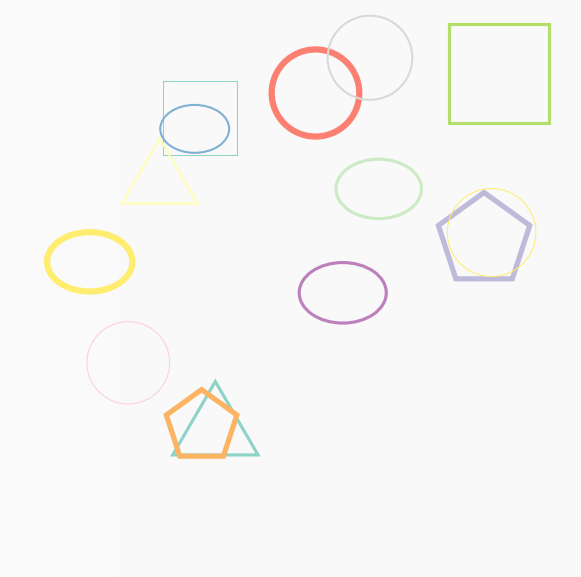[{"shape": "triangle", "thickness": 1.5, "radius": 0.42, "center": [0.37, 0.254]}, {"shape": "square", "thickness": 0.5, "radius": 0.32, "center": [0.344, 0.794]}, {"shape": "triangle", "thickness": 1, "radius": 0.38, "center": [0.275, 0.684]}, {"shape": "pentagon", "thickness": 2.5, "radius": 0.41, "center": [0.833, 0.583]}, {"shape": "circle", "thickness": 3, "radius": 0.38, "center": [0.543, 0.838]}, {"shape": "oval", "thickness": 1, "radius": 0.3, "center": [0.335, 0.776]}, {"shape": "pentagon", "thickness": 2.5, "radius": 0.32, "center": [0.347, 0.261]}, {"shape": "square", "thickness": 1.5, "radius": 0.43, "center": [0.859, 0.873]}, {"shape": "circle", "thickness": 0.5, "radius": 0.36, "center": [0.221, 0.371]}, {"shape": "circle", "thickness": 1, "radius": 0.36, "center": [0.637, 0.899]}, {"shape": "oval", "thickness": 1.5, "radius": 0.37, "center": [0.59, 0.492]}, {"shape": "oval", "thickness": 1.5, "radius": 0.37, "center": [0.652, 0.672]}, {"shape": "oval", "thickness": 3, "radius": 0.37, "center": [0.154, 0.546]}, {"shape": "circle", "thickness": 0.5, "radius": 0.38, "center": [0.846, 0.597]}]